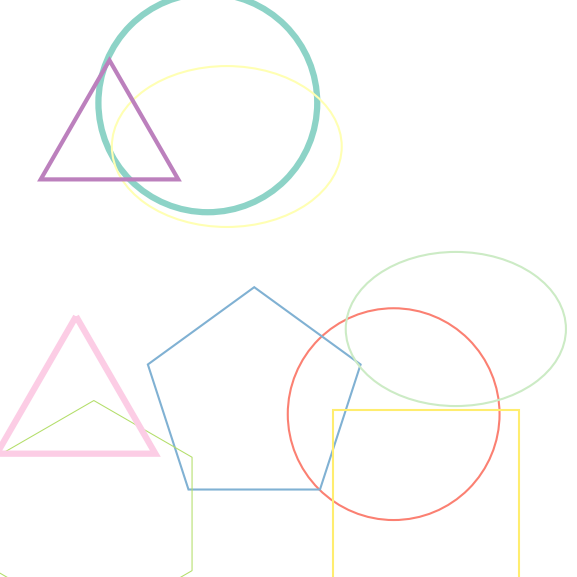[{"shape": "circle", "thickness": 3, "radius": 0.95, "center": [0.36, 0.821]}, {"shape": "oval", "thickness": 1, "radius": 1.0, "center": [0.393, 0.745]}, {"shape": "circle", "thickness": 1, "radius": 0.92, "center": [0.682, 0.282]}, {"shape": "pentagon", "thickness": 1, "radius": 0.97, "center": [0.44, 0.308]}, {"shape": "hexagon", "thickness": 0.5, "radius": 0.98, "center": [0.162, 0.109]}, {"shape": "triangle", "thickness": 3, "radius": 0.79, "center": [0.132, 0.293]}, {"shape": "triangle", "thickness": 2, "radius": 0.69, "center": [0.19, 0.757]}, {"shape": "oval", "thickness": 1, "radius": 0.95, "center": [0.789, 0.429]}, {"shape": "square", "thickness": 1, "radius": 0.8, "center": [0.738, 0.128]}]